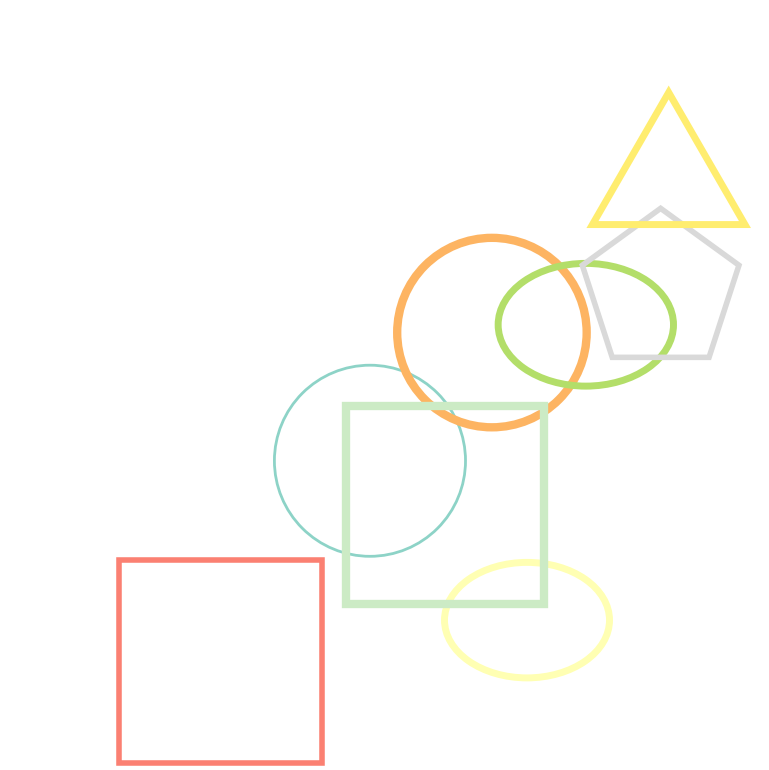[{"shape": "circle", "thickness": 1, "radius": 0.62, "center": [0.48, 0.402]}, {"shape": "oval", "thickness": 2.5, "radius": 0.54, "center": [0.684, 0.195]}, {"shape": "square", "thickness": 2, "radius": 0.66, "center": [0.286, 0.141]}, {"shape": "circle", "thickness": 3, "radius": 0.62, "center": [0.639, 0.568]}, {"shape": "oval", "thickness": 2.5, "radius": 0.57, "center": [0.761, 0.578]}, {"shape": "pentagon", "thickness": 2, "radius": 0.53, "center": [0.858, 0.622]}, {"shape": "square", "thickness": 3, "radius": 0.64, "center": [0.578, 0.344]}, {"shape": "triangle", "thickness": 2.5, "radius": 0.57, "center": [0.868, 0.766]}]